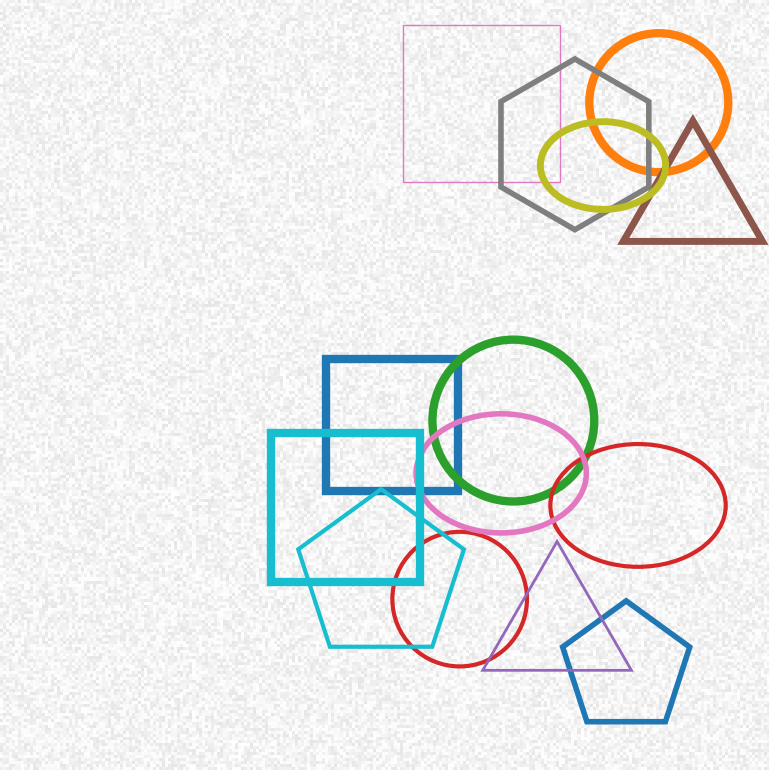[{"shape": "square", "thickness": 3, "radius": 0.43, "center": [0.509, 0.448]}, {"shape": "pentagon", "thickness": 2, "radius": 0.43, "center": [0.813, 0.133]}, {"shape": "circle", "thickness": 3, "radius": 0.45, "center": [0.856, 0.867]}, {"shape": "circle", "thickness": 3, "radius": 0.53, "center": [0.667, 0.454]}, {"shape": "circle", "thickness": 1.5, "radius": 0.44, "center": [0.597, 0.222]}, {"shape": "oval", "thickness": 1.5, "radius": 0.57, "center": [0.829, 0.344]}, {"shape": "triangle", "thickness": 1, "radius": 0.56, "center": [0.723, 0.185]}, {"shape": "triangle", "thickness": 2.5, "radius": 0.52, "center": [0.9, 0.739]}, {"shape": "oval", "thickness": 2, "radius": 0.55, "center": [0.651, 0.385]}, {"shape": "square", "thickness": 0.5, "radius": 0.51, "center": [0.626, 0.865]}, {"shape": "hexagon", "thickness": 2, "radius": 0.55, "center": [0.747, 0.813]}, {"shape": "oval", "thickness": 2.5, "radius": 0.41, "center": [0.783, 0.785]}, {"shape": "square", "thickness": 3, "radius": 0.48, "center": [0.449, 0.341]}, {"shape": "pentagon", "thickness": 1.5, "radius": 0.57, "center": [0.495, 0.252]}]